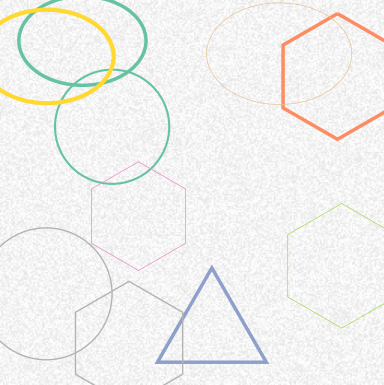[{"shape": "oval", "thickness": 2.5, "radius": 0.83, "center": [0.214, 0.894]}, {"shape": "circle", "thickness": 1.5, "radius": 0.74, "center": [0.291, 0.671]}, {"shape": "hexagon", "thickness": 2.5, "radius": 0.82, "center": [0.877, 0.801]}, {"shape": "triangle", "thickness": 2.5, "radius": 0.82, "center": [0.55, 0.141]}, {"shape": "hexagon", "thickness": 0.5, "radius": 0.71, "center": [0.36, 0.439]}, {"shape": "hexagon", "thickness": 0.5, "radius": 0.81, "center": [0.887, 0.31]}, {"shape": "oval", "thickness": 3, "radius": 0.87, "center": [0.122, 0.853]}, {"shape": "oval", "thickness": 0.5, "radius": 0.94, "center": [0.725, 0.861]}, {"shape": "hexagon", "thickness": 1, "radius": 0.8, "center": [0.335, 0.108]}, {"shape": "circle", "thickness": 1, "radius": 0.86, "center": [0.12, 0.237]}]